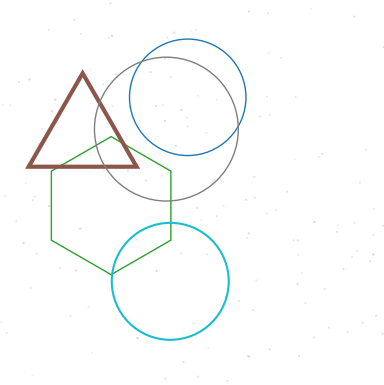[{"shape": "circle", "thickness": 1, "radius": 0.76, "center": [0.488, 0.747]}, {"shape": "hexagon", "thickness": 1, "radius": 0.9, "center": [0.289, 0.466]}, {"shape": "triangle", "thickness": 3, "radius": 0.81, "center": [0.215, 0.648]}, {"shape": "circle", "thickness": 1, "radius": 0.93, "center": [0.432, 0.665]}, {"shape": "circle", "thickness": 1.5, "radius": 0.76, "center": [0.442, 0.269]}]